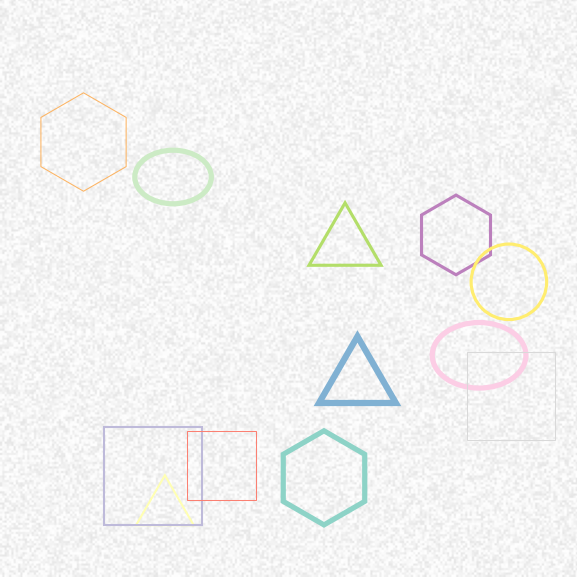[{"shape": "hexagon", "thickness": 2.5, "radius": 0.41, "center": [0.561, 0.172]}, {"shape": "triangle", "thickness": 1, "radius": 0.29, "center": [0.286, 0.119]}, {"shape": "square", "thickness": 1, "radius": 0.43, "center": [0.265, 0.175]}, {"shape": "square", "thickness": 0.5, "radius": 0.3, "center": [0.384, 0.193]}, {"shape": "triangle", "thickness": 3, "radius": 0.38, "center": [0.619, 0.34]}, {"shape": "hexagon", "thickness": 0.5, "radius": 0.43, "center": [0.145, 0.753]}, {"shape": "triangle", "thickness": 1.5, "radius": 0.36, "center": [0.598, 0.576]}, {"shape": "oval", "thickness": 2.5, "radius": 0.41, "center": [0.83, 0.384]}, {"shape": "square", "thickness": 0.5, "radius": 0.38, "center": [0.885, 0.314]}, {"shape": "hexagon", "thickness": 1.5, "radius": 0.34, "center": [0.79, 0.592]}, {"shape": "oval", "thickness": 2.5, "radius": 0.33, "center": [0.3, 0.693]}, {"shape": "circle", "thickness": 1.5, "radius": 0.33, "center": [0.881, 0.511]}]